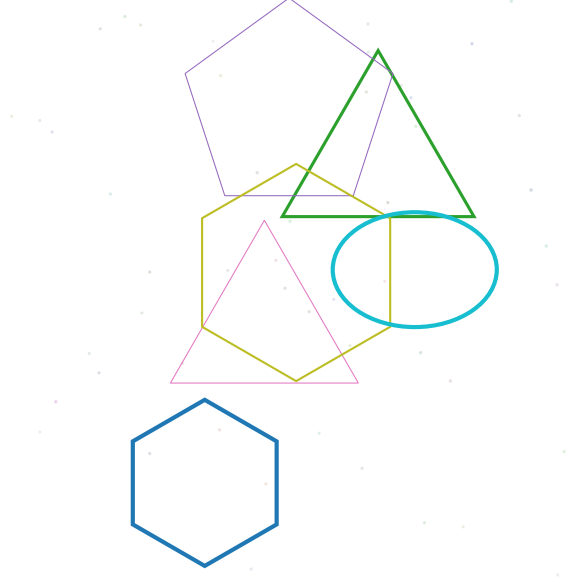[{"shape": "hexagon", "thickness": 2, "radius": 0.72, "center": [0.355, 0.163]}, {"shape": "triangle", "thickness": 1.5, "radius": 0.96, "center": [0.655, 0.72]}, {"shape": "pentagon", "thickness": 0.5, "radius": 0.95, "center": [0.501, 0.813]}, {"shape": "triangle", "thickness": 0.5, "radius": 0.94, "center": [0.458, 0.43]}, {"shape": "hexagon", "thickness": 1, "radius": 0.94, "center": [0.513, 0.527]}, {"shape": "oval", "thickness": 2, "radius": 0.71, "center": [0.718, 0.532]}]